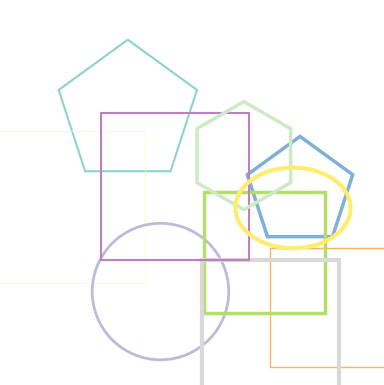[{"shape": "pentagon", "thickness": 1.5, "radius": 0.94, "center": [0.332, 0.708]}, {"shape": "square", "thickness": 0.5, "radius": 0.98, "center": [0.179, 0.462]}, {"shape": "circle", "thickness": 2, "radius": 0.89, "center": [0.417, 0.243]}, {"shape": "pentagon", "thickness": 2.5, "radius": 0.72, "center": [0.779, 0.502]}, {"shape": "square", "thickness": 1, "radius": 0.77, "center": [0.856, 0.202]}, {"shape": "square", "thickness": 2.5, "radius": 0.79, "center": [0.686, 0.344]}, {"shape": "square", "thickness": 3, "radius": 0.89, "center": [0.703, 0.148]}, {"shape": "square", "thickness": 1.5, "radius": 0.96, "center": [0.455, 0.516]}, {"shape": "hexagon", "thickness": 2.5, "radius": 0.7, "center": [0.633, 0.596]}, {"shape": "oval", "thickness": 3, "radius": 0.75, "center": [0.761, 0.46]}]